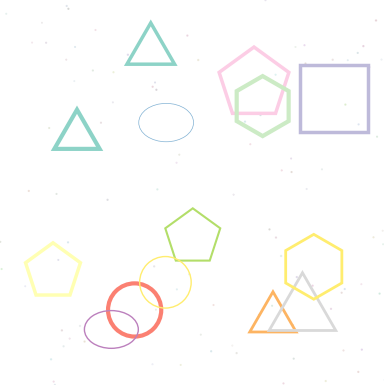[{"shape": "triangle", "thickness": 3, "radius": 0.34, "center": [0.2, 0.647]}, {"shape": "triangle", "thickness": 2.5, "radius": 0.36, "center": [0.392, 0.869]}, {"shape": "pentagon", "thickness": 2.5, "radius": 0.37, "center": [0.138, 0.294]}, {"shape": "square", "thickness": 2.5, "radius": 0.44, "center": [0.868, 0.745]}, {"shape": "circle", "thickness": 3, "radius": 0.35, "center": [0.35, 0.195]}, {"shape": "oval", "thickness": 0.5, "radius": 0.36, "center": [0.432, 0.682]}, {"shape": "triangle", "thickness": 2, "radius": 0.35, "center": [0.709, 0.173]}, {"shape": "pentagon", "thickness": 1.5, "radius": 0.38, "center": [0.501, 0.384]}, {"shape": "pentagon", "thickness": 2.5, "radius": 0.48, "center": [0.66, 0.783]}, {"shape": "triangle", "thickness": 2, "radius": 0.5, "center": [0.786, 0.192]}, {"shape": "oval", "thickness": 1, "radius": 0.35, "center": [0.289, 0.144]}, {"shape": "hexagon", "thickness": 3, "radius": 0.39, "center": [0.682, 0.724]}, {"shape": "hexagon", "thickness": 2, "radius": 0.42, "center": [0.815, 0.307]}, {"shape": "circle", "thickness": 1, "radius": 0.33, "center": [0.43, 0.267]}]